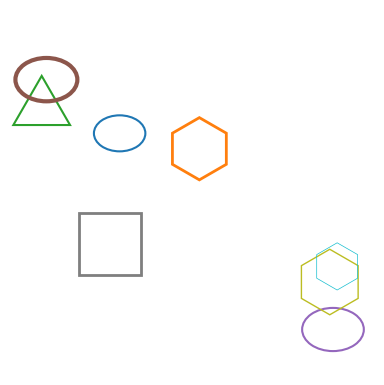[{"shape": "oval", "thickness": 1.5, "radius": 0.33, "center": [0.311, 0.654]}, {"shape": "hexagon", "thickness": 2, "radius": 0.4, "center": [0.518, 0.614]}, {"shape": "triangle", "thickness": 1.5, "radius": 0.43, "center": [0.108, 0.718]}, {"shape": "oval", "thickness": 1.5, "radius": 0.4, "center": [0.865, 0.144]}, {"shape": "oval", "thickness": 3, "radius": 0.4, "center": [0.12, 0.793]}, {"shape": "square", "thickness": 2, "radius": 0.4, "center": [0.285, 0.367]}, {"shape": "hexagon", "thickness": 1, "radius": 0.43, "center": [0.857, 0.267]}, {"shape": "hexagon", "thickness": 0.5, "radius": 0.31, "center": [0.876, 0.308]}]